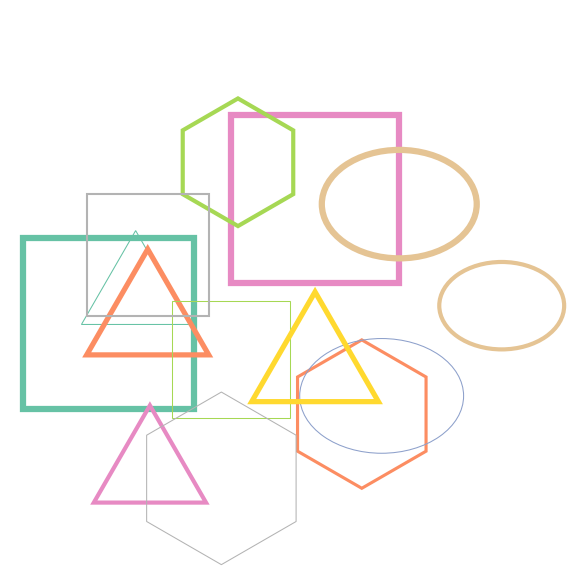[{"shape": "triangle", "thickness": 0.5, "radius": 0.54, "center": [0.235, 0.491]}, {"shape": "square", "thickness": 3, "radius": 0.74, "center": [0.188, 0.439]}, {"shape": "hexagon", "thickness": 1.5, "radius": 0.64, "center": [0.626, 0.282]}, {"shape": "triangle", "thickness": 2.5, "radius": 0.61, "center": [0.256, 0.446]}, {"shape": "oval", "thickness": 0.5, "radius": 0.71, "center": [0.661, 0.314]}, {"shape": "triangle", "thickness": 2, "radius": 0.56, "center": [0.26, 0.185]}, {"shape": "square", "thickness": 3, "radius": 0.73, "center": [0.546, 0.654]}, {"shape": "hexagon", "thickness": 2, "radius": 0.55, "center": [0.412, 0.718]}, {"shape": "square", "thickness": 0.5, "radius": 0.51, "center": [0.401, 0.377]}, {"shape": "triangle", "thickness": 2.5, "radius": 0.63, "center": [0.546, 0.367]}, {"shape": "oval", "thickness": 2, "radius": 0.54, "center": [0.869, 0.47]}, {"shape": "oval", "thickness": 3, "radius": 0.67, "center": [0.691, 0.646]}, {"shape": "hexagon", "thickness": 0.5, "radius": 0.75, "center": [0.383, 0.171]}, {"shape": "square", "thickness": 1, "radius": 0.53, "center": [0.257, 0.558]}]